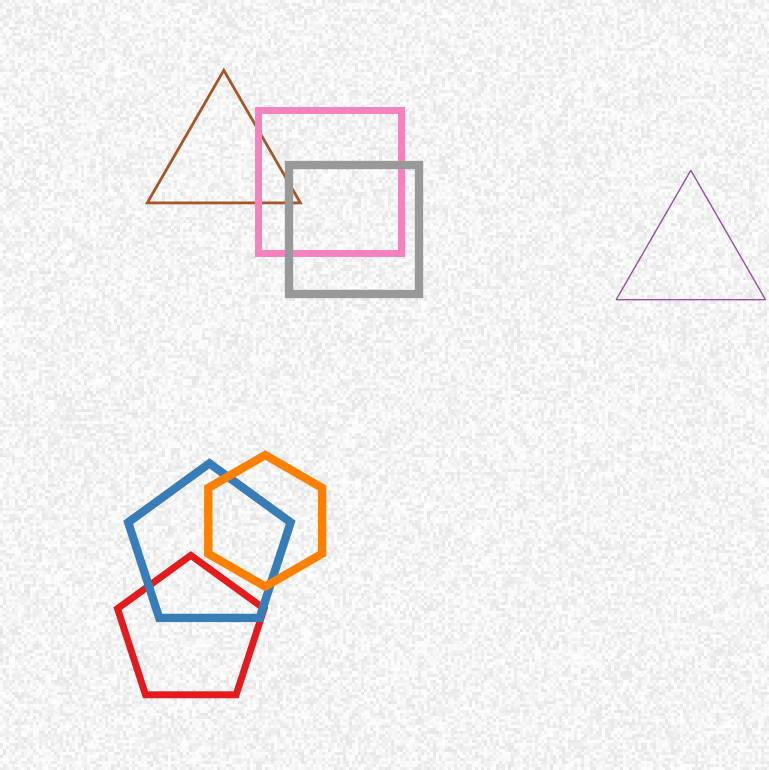[{"shape": "pentagon", "thickness": 2.5, "radius": 0.5, "center": [0.248, 0.179]}, {"shape": "pentagon", "thickness": 3, "radius": 0.55, "center": [0.272, 0.287]}, {"shape": "triangle", "thickness": 0.5, "radius": 0.56, "center": [0.897, 0.667]}, {"shape": "hexagon", "thickness": 3, "radius": 0.43, "center": [0.344, 0.324]}, {"shape": "triangle", "thickness": 1, "radius": 0.57, "center": [0.291, 0.794]}, {"shape": "square", "thickness": 2.5, "radius": 0.46, "center": [0.428, 0.764]}, {"shape": "square", "thickness": 3, "radius": 0.42, "center": [0.46, 0.702]}]